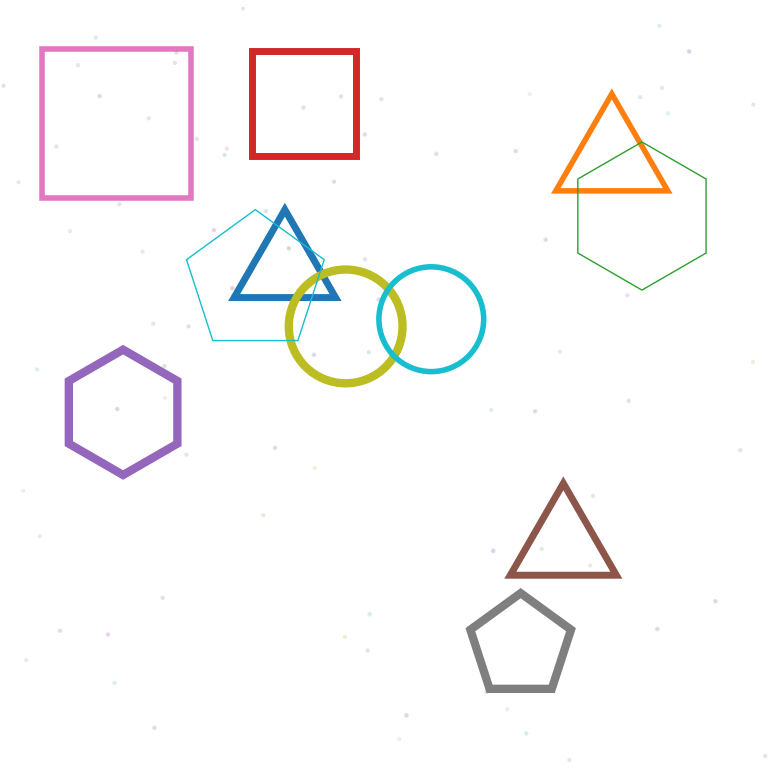[{"shape": "triangle", "thickness": 2.5, "radius": 0.38, "center": [0.37, 0.652]}, {"shape": "triangle", "thickness": 2, "radius": 0.42, "center": [0.795, 0.794]}, {"shape": "hexagon", "thickness": 0.5, "radius": 0.48, "center": [0.834, 0.719]}, {"shape": "square", "thickness": 2.5, "radius": 0.34, "center": [0.394, 0.866]}, {"shape": "hexagon", "thickness": 3, "radius": 0.41, "center": [0.16, 0.465]}, {"shape": "triangle", "thickness": 2.5, "radius": 0.4, "center": [0.732, 0.293]}, {"shape": "square", "thickness": 2, "radius": 0.48, "center": [0.151, 0.84]}, {"shape": "pentagon", "thickness": 3, "radius": 0.34, "center": [0.676, 0.161]}, {"shape": "circle", "thickness": 3, "radius": 0.37, "center": [0.449, 0.576]}, {"shape": "circle", "thickness": 2, "radius": 0.34, "center": [0.56, 0.585]}, {"shape": "pentagon", "thickness": 0.5, "radius": 0.47, "center": [0.332, 0.634]}]